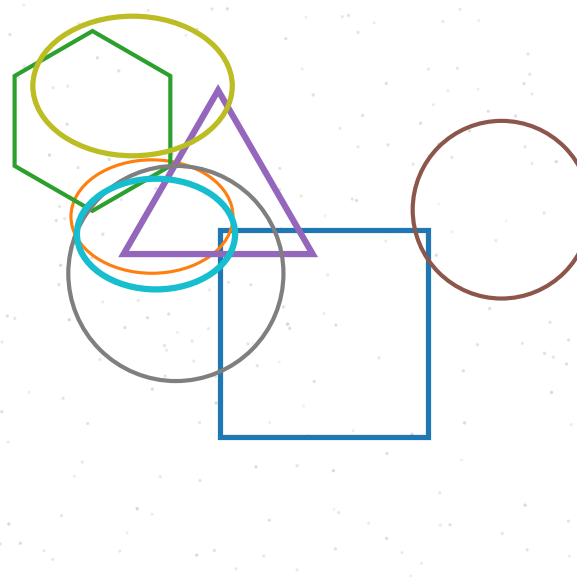[{"shape": "square", "thickness": 2.5, "radius": 0.9, "center": [0.561, 0.422]}, {"shape": "oval", "thickness": 1.5, "radius": 0.7, "center": [0.263, 0.624]}, {"shape": "hexagon", "thickness": 2, "radius": 0.78, "center": [0.16, 0.79]}, {"shape": "triangle", "thickness": 3, "radius": 0.95, "center": [0.378, 0.654]}, {"shape": "circle", "thickness": 2, "radius": 0.77, "center": [0.868, 0.636]}, {"shape": "circle", "thickness": 2, "radius": 0.93, "center": [0.305, 0.526]}, {"shape": "oval", "thickness": 2.5, "radius": 0.86, "center": [0.23, 0.85]}, {"shape": "oval", "thickness": 3, "radius": 0.68, "center": [0.27, 0.594]}]